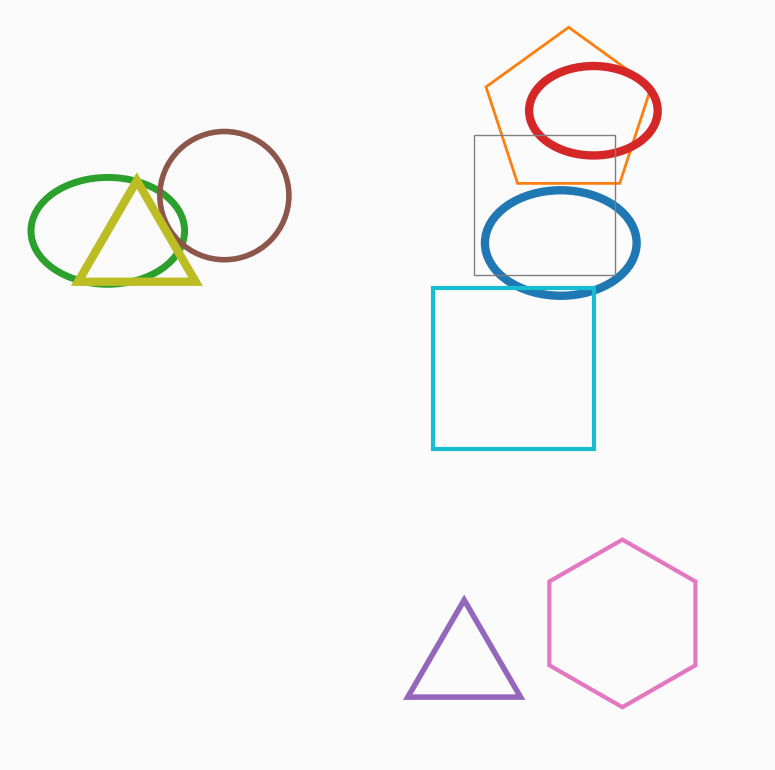[{"shape": "oval", "thickness": 3, "radius": 0.49, "center": [0.724, 0.684]}, {"shape": "pentagon", "thickness": 1, "radius": 0.56, "center": [0.734, 0.853]}, {"shape": "oval", "thickness": 2.5, "radius": 0.5, "center": [0.139, 0.7]}, {"shape": "oval", "thickness": 3, "radius": 0.41, "center": [0.766, 0.856]}, {"shape": "triangle", "thickness": 2, "radius": 0.42, "center": [0.599, 0.137]}, {"shape": "circle", "thickness": 2, "radius": 0.42, "center": [0.29, 0.746]}, {"shape": "hexagon", "thickness": 1.5, "radius": 0.54, "center": [0.803, 0.19]}, {"shape": "square", "thickness": 0.5, "radius": 0.46, "center": [0.702, 0.734]}, {"shape": "triangle", "thickness": 3, "radius": 0.44, "center": [0.177, 0.678]}, {"shape": "square", "thickness": 1.5, "radius": 0.52, "center": [0.662, 0.521]}]